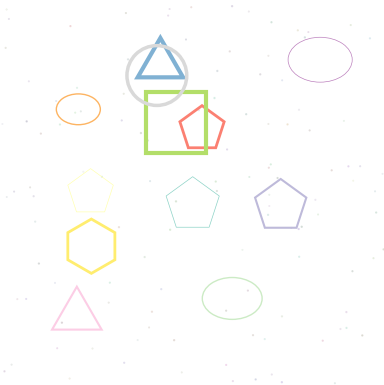[{"shape": "pentagon", "thickness": 0.5, "radius": 0.36, "center": [0.501, 0.468]}, {"shape": "pentagon", "thickness": 0.5, "radius": 0.31, "center": [0.235, 0.5]}, {"shape": "pentagon", "thickness": 1.5, "radius": 0.35, "center": [0.729, 0.465]}, {"shape": "pentagon", "thickness": 2, "radius": 0.3, "center": [0.525, 0.665]}, {"shape": "triangle", "thickness": 3, "radius": 0.34, "center": [0.417, 0.833]}, {"shape": "oval", "thickness": 1, "radius": 0.29, "center": [0.203, 0.716]}, {"shape": "square", "thickness": 3, "radius": 0.39, "center": [0.457, 0.681]}, {"shape": "triangle", "thickness": 1.5, "radius": 0.37, "center": [0.2, 0.181]}, {"shape": "circle", "thickness": 2.5, "radius": 0.39, "center": [0.407, 0.804]}, {"shape": "oval", "thickness": 0.5, "radius": 0.42, "center": [0.832, 0.845]}, {"shape": "oval", "thickness": 1, "radius": 0.39, "center": [0.603, 0.225]}, {"shape": "hexagon", "thickness": 2, "radius": 0.35, "center": [0.237, 0.36]}]